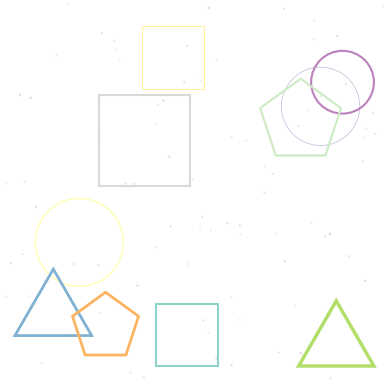[{"shape": "square", "thickness": 1.5, "radius": 0.4, "center": [0.486, 0.131]}, {"shape": "circle", "thickness": 1, "radius": 0.57, "center": [0.206, 0.37]}, {"shape": "circle", "thickness": 0.5, "radius": 0.51, "center": [0.833, 0.724]}, {"shape": "triangle", "thickness": 2, "radius": 0.58, "center": [0.138, 0.186]}, {"shape": "pentagon", "thickness": 2, "radius": 0.45, "center": [0.274, 0.151]}, {"shape": "triangle", "thickness": 2.5, "radius": 0.56, "center": [0.873, 0.106]}, {"shape": "square", "thickness": 1.5, "radius": 0.59, "center": [0.375, 0.636]}, {"shape": "circle", "thickness": 1.5, "radius": 0.41, "center": [0.89, 0.786]}, {"shape": "pentagon", "thickness": 1.5, "radius": 0.55, "center": [0.781, 0.685]}, {"shape": "square", "thickness": 0.5, "radius": 0.4, "center": [0.45, 0.851]}]